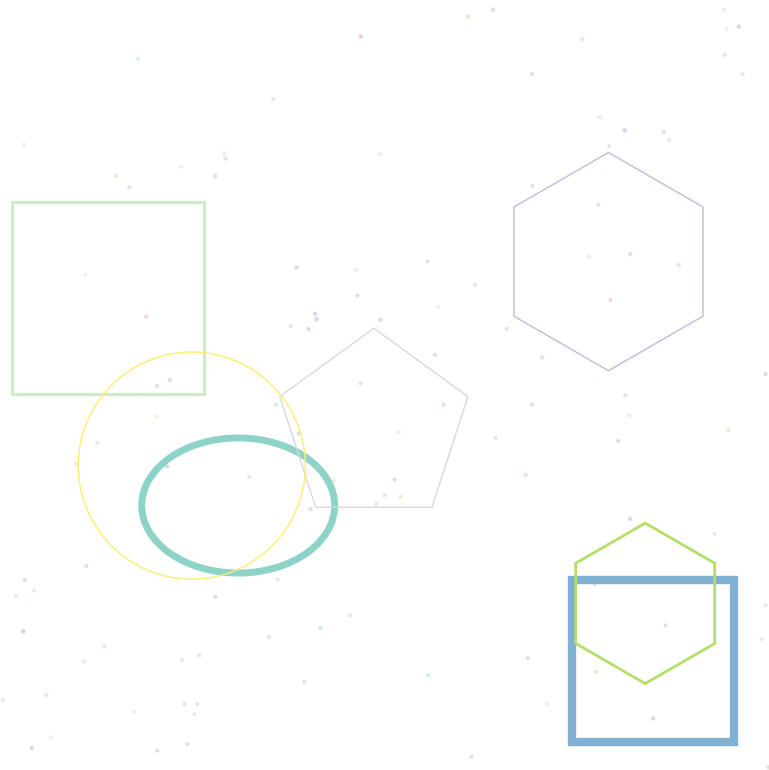[{"shape": "oval", "thickness": 2.5, "radius": 0.63, "center": [0.309, 0.344]}, {"shape": "hexagon", "thickness": 0.5, "radius": 0.71, "center": [0.79, 0.66]}, {"shape": "square", "thickness": 3, "radius": 0.53, "center": [0.848, 0.141]}, {"shape": "hexagon", "thickness": 1, "radius": 0.52, "center": [0.838, 0.216]}, {"shape": "pentagon", "thickness": 0.5, "radius": 0.64, "center": [0.486, 0.445]}, {"shape": "square", "thickness": 1, "radius": 0.62, "center": [0.14, 0.614]}, {"shape": "circle", "thickness": 0.5, "radius": 0.74, "center": [0.249, 0.395]}]